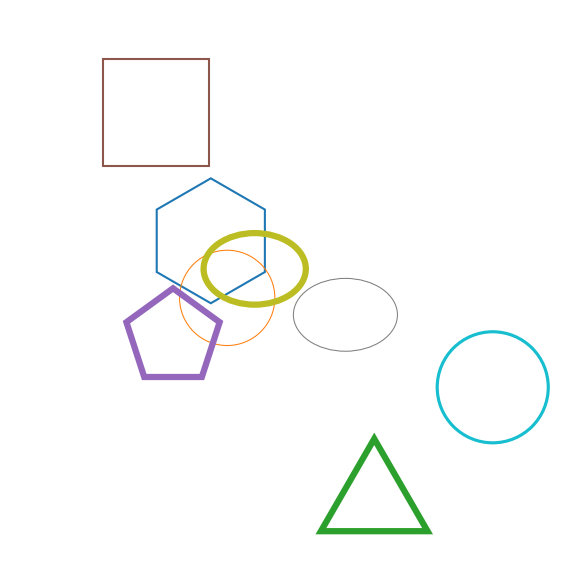[{"shape": "hexagon", "thickness": 1, "radius": 0.54, "center": [0.365, 0.582]}, {"shape": "circle", "thickness": 0.5, "radius": 0.41, "center": [0.393, 0.483]}, {"shape": "triangle", "thickness": 3, "radius": 0.53, "center": [0.648, 0.133]}, {"shape": "pentagon", "thickness": 3, "radius": 0.42, "center": [0.3, 0.415]}, {"shape": "square", "thickness": 1, "radius": 0.46, "center": [0.27, 0.804]}, {"shape": "oval", "thickness": 0.5, "radius": 0.45, "center": [0.598, 0.454]}, {"shape": "oval", "thickness": 3, "radius": 0.44, "center": [0.441, 0.534]}, {"shape": "circle", "thickness": 1.5, "radius": 0.48, "center": [0.853, 0.329]}]